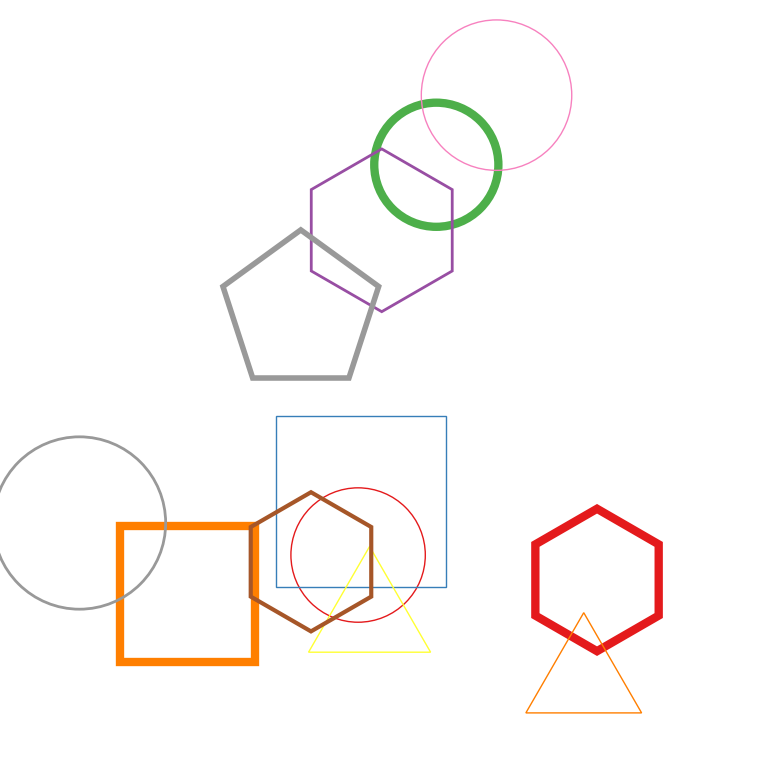[{"shape": "hexagon", "thickness": 3, "radius": 0.46, "center": [0.775, 0.247]}, {"shape": "circle", "thickness": 0.5, "radius": 0.44, "center": [0.465, 0.279]}, {"shape": "square", "thickness": 0.5, "radius": 0.55, "center": [0.469, 0.349]}, {"shape": "circle", "thickness": 3, "radius": 0.4, "center": [0.567, 0.786]}, {"shape": "hexagon", "thickness": 1, "radius": 0.53, "center": [0.496, 0.701]}, {"shape": "square", "thickness": 3, "radius": 0.44, "center": [0.244, 0.228]}, {"shape": "triangle", "thickness": 0.5, "radius": 0.43, "center": [0.758, 0.118]}, {"shape": "triangle", "thickness": 0.5, "radius": 0.46, "center": [0.48, 0.199]}, {"shape": "hexagon", "thickness": 1.5, "radius": 0.45, "center": [0.404, 0.27]}, {"shape": "circle", "thickness": 0.5, "radius": 0.49, "center": [0.645, 0.876]}, {"shape": "circle", "thickness": 1, "radius": 0.56, "center": [0.103, 0.321]}, {"shape": "pentagon", "thickness": 2, "radius": 0.53, "center": [0.391, 0.595]}]